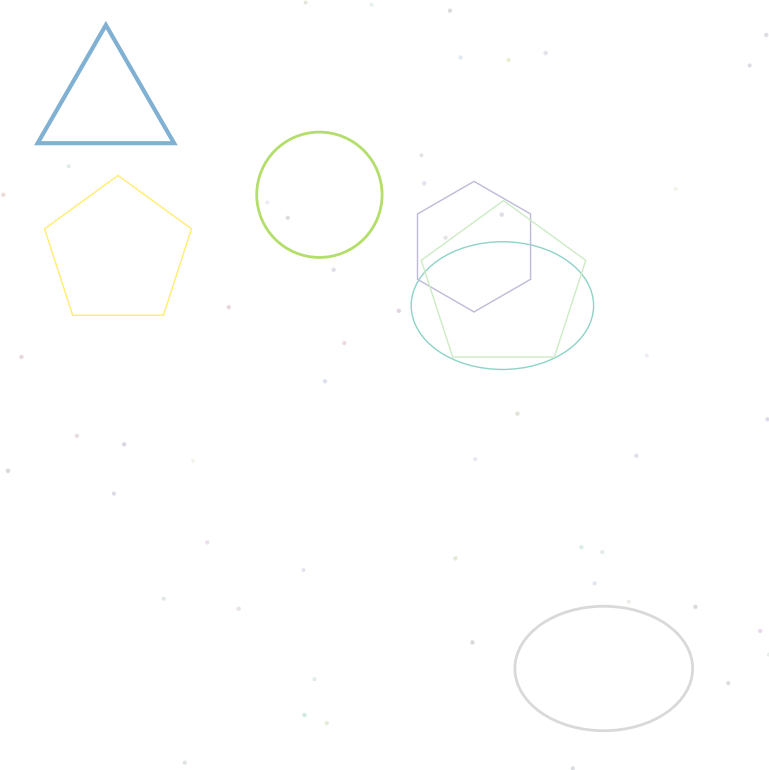[{"shape": "oval", "thickness": 0.5, "radius": 0.59, "center": [0.652, 0.603]}, {"shape": "hexagon", "thickness": 0.5, "radius": 0.42, "center": [0.616, 0.68]}, {"shape": "triangle", "thickness": 1.5, "radius": 0.51, "center": [0.138, 0.865]}, {"shape": "circle", "thickness": 1, "radius": 0.41, "center": [0.415, 0.747]}, {"shape": "oval", "thickness": 1, "radius": 0.58, "center": [0.784, 0.132]}, {"shape": "pentagon", "thickness": 0.5, "radius": 0.56, "center": [0.654, 0.627]}, {"shape": "pentagon", "thickness": 0.5, "radius": 0.5, "center": [0.153, 0.672]}]